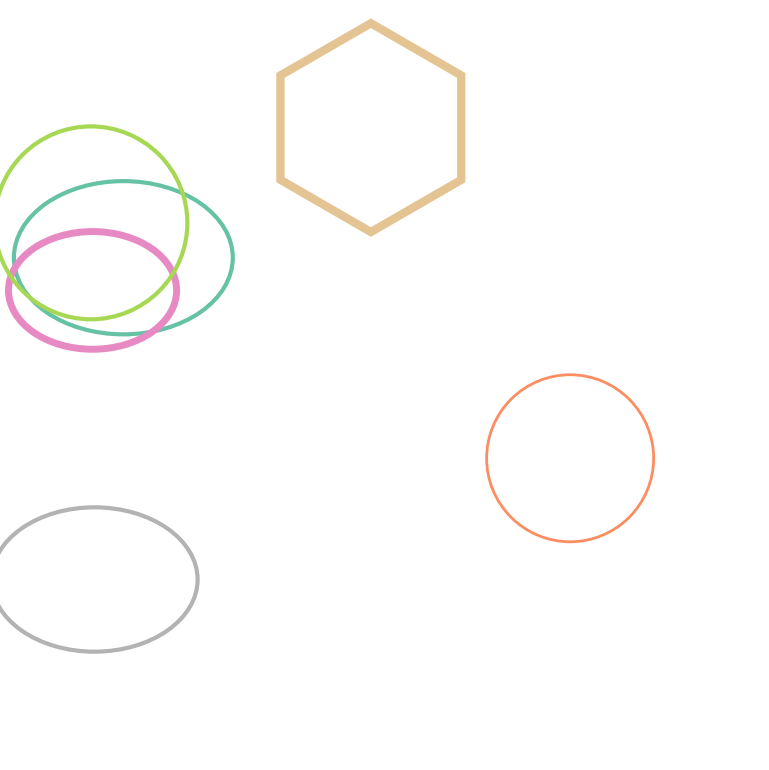[{"shape": "oval", "thickness": 1.5, "radius": 0.71, "center": [0.16, 0.665]}, {"shape": "circle", "thickness": 1, "radius": 0.54, "center": [0.74, 0.405]}, {"shape": "oval", "thickness": 2.5, "radius": 0.55, "center": [0.12, 0.623]}, {"shape": "circle", "thickness": 1.5, "radius": 0.63, "center": [0.118, 0.711]}, {"shape": "hexagon", "thickness": 3, "radius": 0.68, "center": [0.482, 0.834]}, {"shape": "oval", "thickness": 1.5, "radius": 0.67, "center": [0.123, 0.247]}]